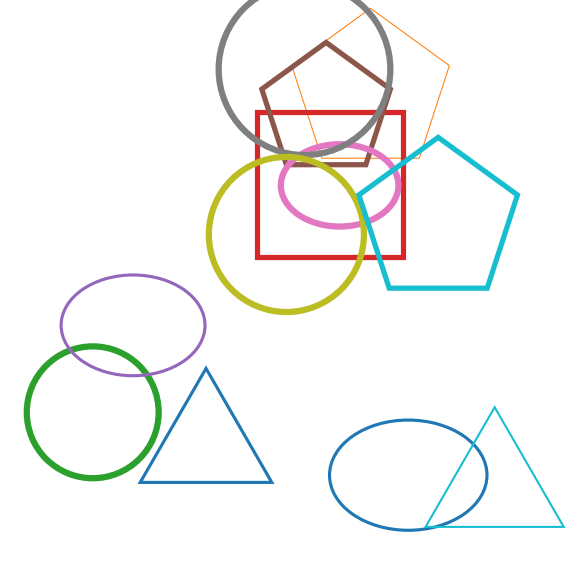[{"shape": "triangle", "thickness": 1.5, "radius": 0.66, "center": [0.357, 0.23]}, {"shape": "oval", "thickness": 1.5, "radius": 0.68, "center": [0.707, 0.176]}, {"shape": "pentagon", "thickness": 0.5, "radius": 0.72, "center": [0.642, 0.841]}, {"shape": "circle", "thickness": 3, "radius": 0.57, "center": [0.161, 0.285]}, {"shape": "square", "thickness": 2.5, "radius": 0.63, "center": [0.572, 0.68]}, {"shape": "oval", "thickness": 1.5, "radius": 0.62, "center": [0.23, 0.436]}, {"shape": "pentagon", "thickness": 2.5, "radius": 0.59, "center": [0.565, 0.809]}, {"shape": "oval", "thickness": 3, "radius": 0.51, "center": [0.588, 0.678]}, {"shape": "circle", "thickness": 3, "radius": 0.74, "center": [0.527, 0.879]}, {"shape": "circle", "thickness": 3, "radius": 0.67, "center": [0.496, 0.593]}, {"shape": "triangle", "thickness": 1, "radius": 0.69, "center": [0.857, 0.156]}, {"shape": "pentagon", "thickness": 2.5, "radius": 0.72, "center": [0.759, 0.617]}]